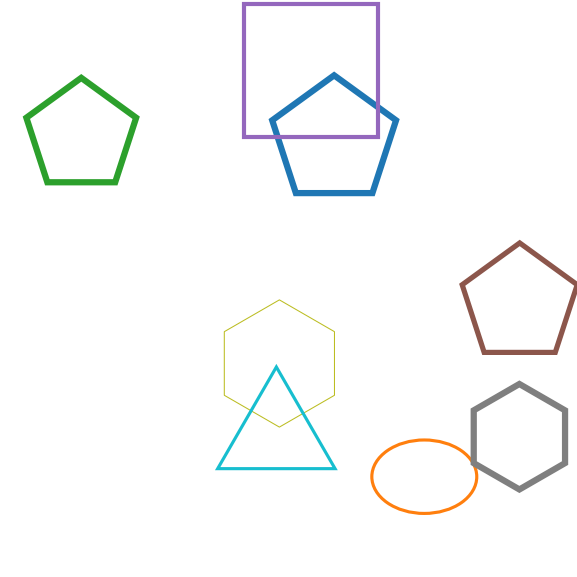[{"shape": "pentagon", "thickness": 3, "radius": 0.56, "center": [0.579, 0.756]}, {"shape": "oval", "thickness": 1.5, "radius": 0.45, "center": [0.735, 0.174]}, {"shape": "pentagon", "thickness": 3, "radius": 0.5, "center": [0.141, 0.764]}, {"shape": "square", "thickness": 2, "radius": 0.58, "center": [0.538, 0.877]}, {"shape": "pentagon", "thickness": 2.5, "radius": 0.52, "center": [0.9, 0.474]}, {"shape": "hexagon", "thickness": 3, "radius": 0.46, "center": [0.899, 0.243]}, {"shape": "hexagon", "thickness": 0.5, "radius": 0.55, "center": [0.484, 0.37]}, {"shape": "triangle", "thickness": 1.5, "radius": 0.59, "center": [0.479, 0.246]}]